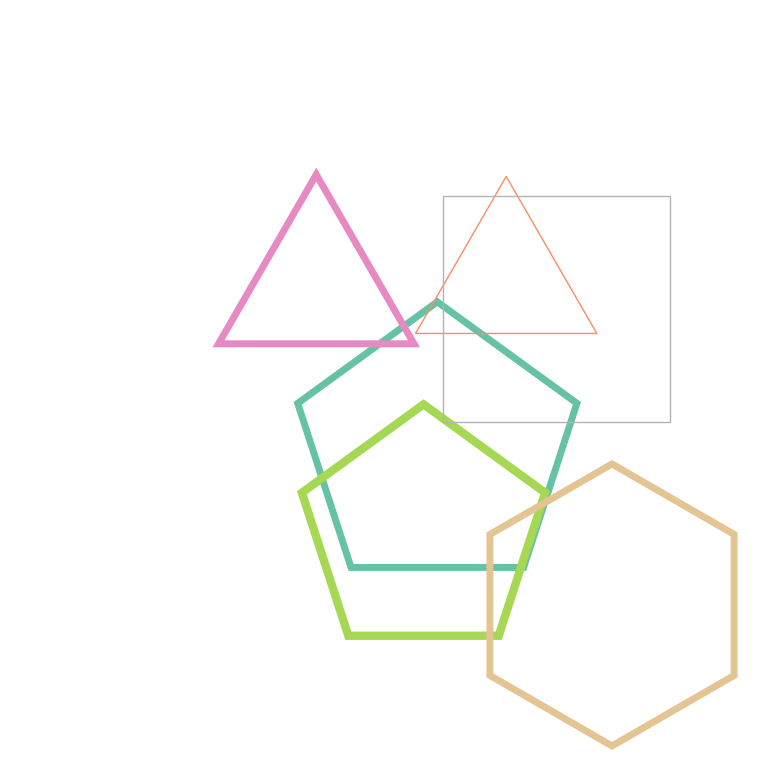[{"shape": "pentagon", "thickness": 2.5, "radius": 0.95, "center": [0.568, 0.417]}, {"shape": "triangle", "thickness": 0.5, "radius": 0.68, "center": [0.657, 0.635]}, {"shape": "triangle", "thickness": 2.5, "radius": 0.73, "center": [0.411, 0.627]}, {"shape": "pentagon", "thickness": 3, "radius": 0.83, "center": [0.55, 0.309]}, {"shape": "hexagon", "thickness": 2.5, "radius": 0.92, "center": [0.795, 0.214]}, {"shape": "square", "thickness": 0.5, "radius": 0.74, "center": [0.723, 0.599]}]